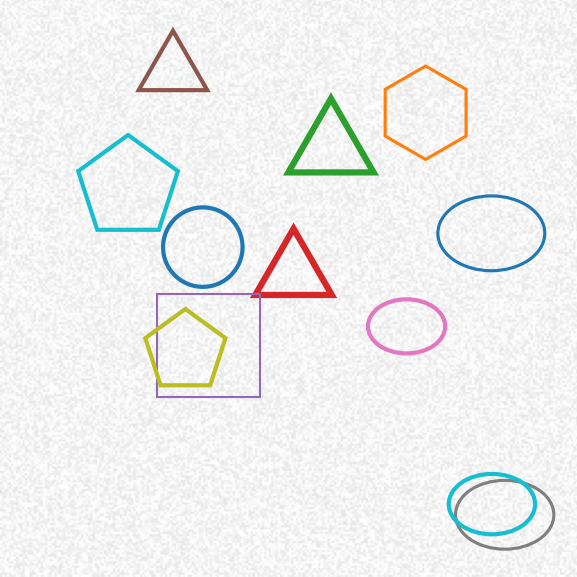[{"shape": "oval", "thickness": 1.5, "radius": 0.46, "center": [0.851, 0.595]}, {"shape": "circle", "thickness": 2, "radius": 0.34, "center": [0.351, 0.571]}, {"shape": "hexagon", "thickness": 1.5, "radius": 0.4, "center": [0.737, 0.804]}, {"shape": "triangle", "thickness": 3, "radius": 0.43, "center": [0.573, 0.743]}, {"shape": "triangle", "thickness": 3, "radius": 0.38, "center": [0.508, 0.527]}, {"shape": "square", "thickness": 1, "radius": 0.45, "center": [0.361, 0.401]}, {"shape": "triangle", "thickness": 2, "radius": 0.34, "center": [0.3, 0.877]}, {"shape": "oval", "thickness": 2, "radius": 0.33, "center": [0.704, 0.434]}, {"shape": "oval", "thickness": 1.5, "radius": 0.43, "center": [0.874, 0.108]}, {"shape": "pentagon", "thickness": 2, "radius": 0.37, "center": [0.321, 0.391]}, {"shape": "pentagon", "thickness": 2, "radius": 0.45, "center": [0.222, 0.675]}, {"shape": "oval", "thickness": 2, "radius": 0.37, "center": [0.852, 0.126]}]